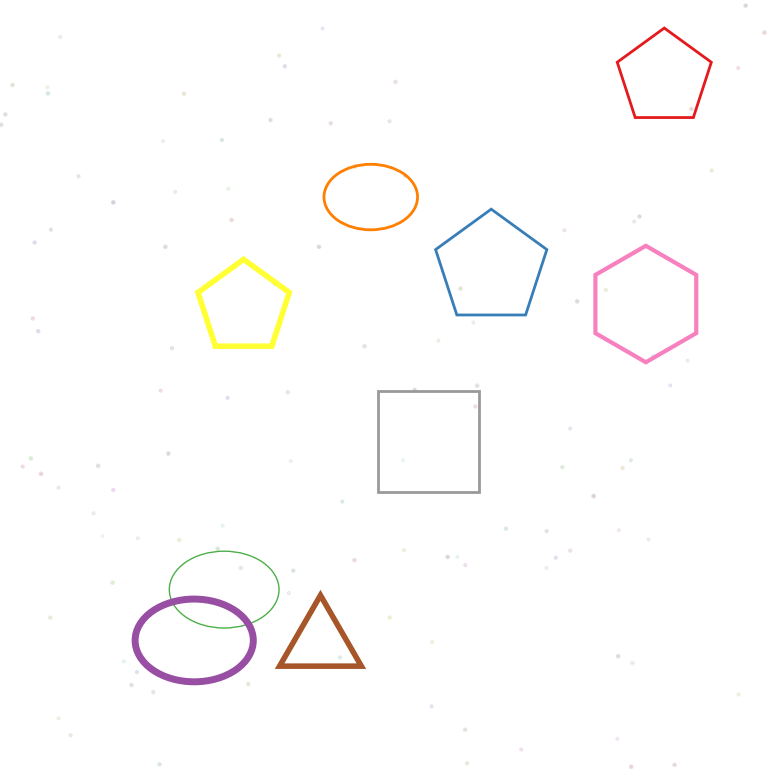[{"shape": "pentagon", "thickness": 1, "radius": 0.32, "center": [0.863, 0.899]}, {"shape": "pentagon", "thickness": 1, "radius": 0.38, "center": [0.638, 0.652]}, {"shape": "oval", "thickness": 0.5, "radius": 0.36, "center": [0.291, 0.234]}, {"shape": "oval", "thickness": 2.5, "radius": 0.38, "center": [0.252, 0.168]}, {"shape": "oval", "thickness": 1, "radius": 0.3, "center": [0.482, 0.744]}, {"shape": "pentagon", "thickness": 2, "radius": 0.31, "center": [0.316, 0.601]}, {"shape": "triangle", "thickness": 2, "radius": 0.31, "center": [0.416, 0.166]}, {"shape": "hexagon", "thickness": 1.5, "radius": 0.38, "center": [0.839, 0.605]}, {"shape": "square", "thickness": 1, "radius": 0.33, "center": [0.557, 0.426]}]